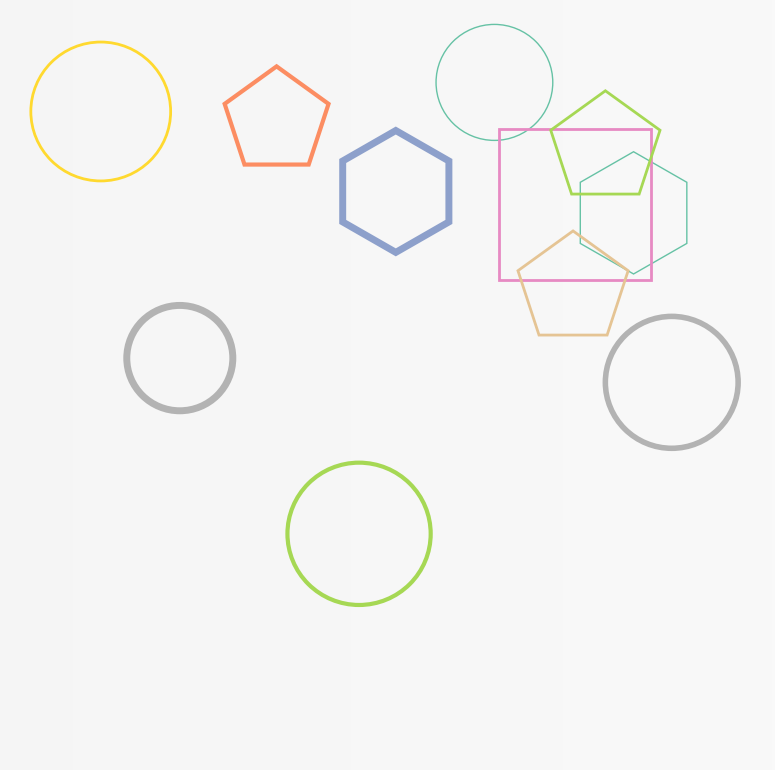[{"shape": "hexagon", "thickness": 0.5, "radius": 0.4, "center": [0.817, 0.724]}, {"shape": "circle", "thickness": 0.5, "radius": 0.38, "center": [0.638, 0.893]}, {"shape": "pentagon", "thickness": 1.5, "radius": 0.35, "center": [0.357, 0.843]}, {"shape": "hexagon", "thickness": 2.5, "radius": 0.4, "center": [0.511, 0.751]}, {"shape": "square", "thickness": 1, "radius": 0.49, "center": [0.742, 0.735]}, {"shape": "pentagon", "thickness": 1, "radius": 0.37, "center": [0.781, 0.808]}, {"shape": "circle", "thickness": 1.5, "radius": 0.46, "center": [0.463, 0.307]}, {"shape": "circle", "thickness": 1, "radius": 0.45, "center": [0.13, 0.855]}, {"shape": "pentagon", "thickness": 1, "radius": 0.37, "center": [0.739, 0.625]}, {"shape": "circle", "thickness": 2, "radius": 0.43, "center": [0.867, 0.503]}, {"shape": "circle", "thickness": 2.5, "radius": 0.34, "center": [0.232, 0.535]}]